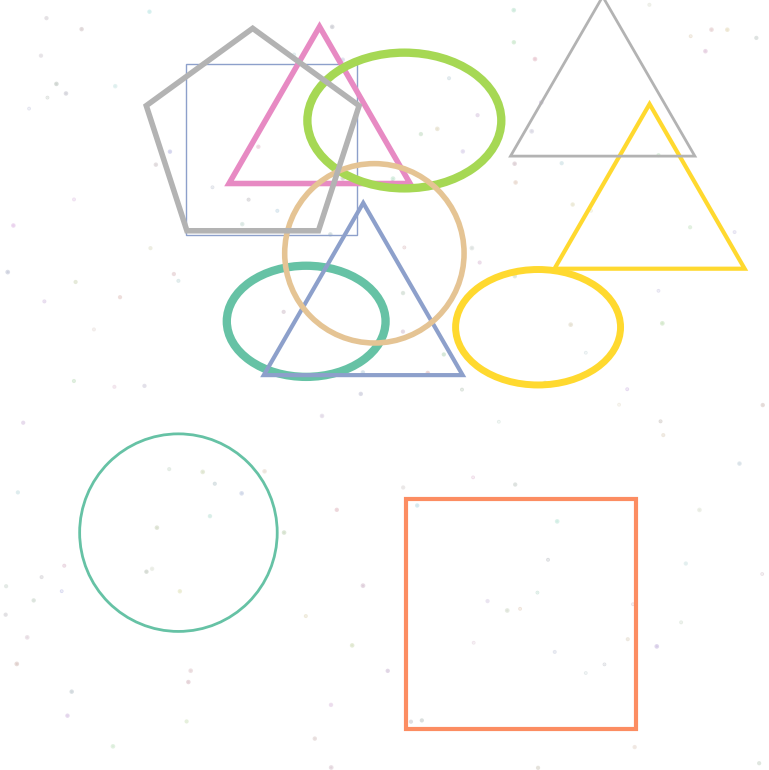[{"shape": "circle", "thickness": 1, "radius": 0.64, "center": [0.232, 0.308]}, {"shape": "oval", "thickness": 3, "radius": 0.52, "center": [0.398, 0.583]}, {"shape": "square", "thickness": 1.5, "radius": 0.75, "center": [0.676, 0.202]}, {"shape": "square", "thickness": 0.5, "radius": 0.55, "center": [0.353, 0.806]}, {"shape": "triangle", "thickness": 1.5, "radius": 0.75, "center": [0.472, 0.587]}, {"shape": "triangle", "thickness": 2, "radius": 0.68, "center": [0.415, 0.83]}, {"shape": "oval", "thickness": 3, "radius": 0.63, "center": [0.525, 0.843]}, {"shape": "oval", "thickness": 2.5, "radius": 0.54, "center": [0.699, 0.575]}, {"shape": "triangle", "thickness": 1.5, "radius": 0.71, "center": [0.844, 0.722]}, {"shape": "circle", "thickness": 2, "radius": 0.58, "center": [0.486, 0.671]}, {"shape": "pentagon", "thickness": 2, "radius": 0.73, "center": [0.328, 0.818]}, {"shape": "triangle", "thickness": 1, "radius": 0.69, "center": [0.783, 0.866]}]